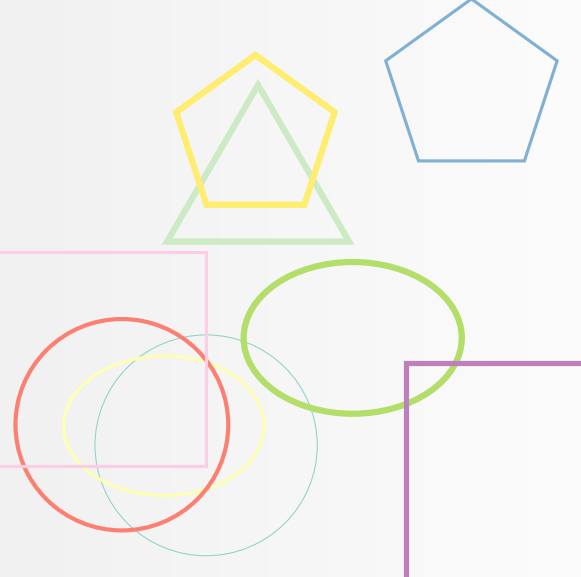[{"shape": "circle", "thickness": 0.5, "radius": 0.96, "center": [0.355, 0.228]}, {"shape": "oval", "thickness": 1.5, "radius": 0.86, "center": [0.282, 0.262]}, {"shape": "circle", "thickness": 2, "radius": 0.92, "center": [0.21, 0.264]}, {"shape": "pentagon", "thickness": 1.5, "radius": 0.78, "center": [0.811, 0.846]}, {"shape": "oval", "thickness": 3, "radius": 0.94, "center": [0.607, 0.414]}, {"shape": "square", "thickness": 1.5, "radius": 0.93, "center": [0.168, 0.377]}, {"shape": "square", "thickness": 2.5, "radius": 0.93, "center": [0.886, 0.184]}, {"shape": "triangle", "thickness": 3, "radius": 0.9, "center": [0.444, 0.671]}, {"shape": "pentagon", "thickness": 3, "radius": 0.72, "center": [0.439, 0.761]}]